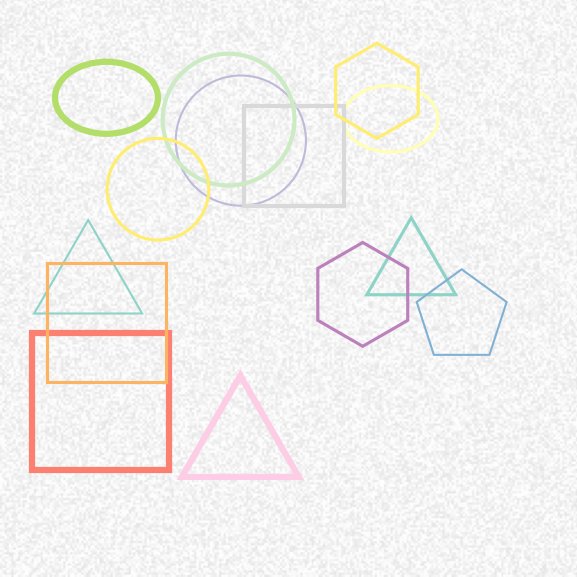[{"shape": "triangle", "thickness": 1, "radius": 0.54, "center": [0.153, 0.51]}, {"shape": "triangle", "thickness": 1.5, "radius": 0.44, "center": [0.712, 0.533]}, {"shape": "oval", "thickness": 1.5, "radius": 0.41, "center": [0.676, 0.794]}, {"shape": "circle", "thickness": 1, "radius": 0.56, "center": [0.417, 0.756]}, {"shape": "square", "thickness": 3, "radius": 0.59, "center": [0.174, 0.303]}, {"shape": "pentagon", "thickness": 1, "radius": 0.41, "center": [0.799, 0.451]}, {"shape": "square", "thickness": 1.5, "radius": 0.51, "center": [0.184, 0.441]}, {"shape": "oval", "thickness": 3, "radius": 0.45, "center": [0.184, 0.83]}, {"shape": "triangle", "thickness": 3, "radius": 0.58, "center": [0.416, 0.232]}, {"shape": "square", "thickness": 2, "radius": 0.43, "center": [0.508, 0.728]}, {"shape": "hexagon", "thickness": 1.5, "radius": 0.45, "center": [0.628, 0.489]}, {"shape": "circle", "thickness": 2, "radius": 0.57, "center": [0.396, 0.792]}, {"shape": "hexagon", "thickness": 1.5, "radius": 0.41, "center": [0.653, 0.842]}, {"shape": "circle", "thickness": 1.5, "radius": 0.44, "center": [0.274, 0.672]}]